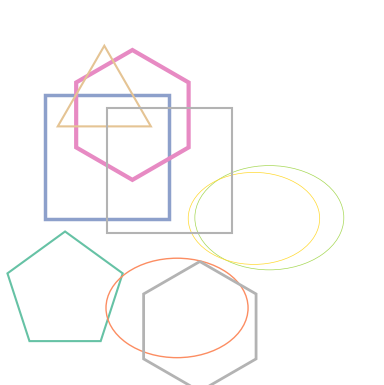[{"shape": "pentagon", "thickness": 1.5, "radius": 0.79, "center": [0.169, 0.241]}, {"shape": "oval", "thickness": 1, "radius": 0.92, "center": [0.46, 0.2]}, {"shape": "square", "thickness": 2.5, "radius": 0.81, "center": [0.279, 0.591]}, {"shape": "hexagon", "thickness": 3, "radius": 0.84, "center": [0.344, 0.701]}, {"shape": "oval", "thickness": 0.5, "radius": 0.97, "center": [0.7, 0.434]}, {"shape": "oval", "thickness": 0.5, "radius": 0.85, "center": [0.66, 0.433]}, {"shape": "triangle", "thickness": 1.5, "radius": 0.7, "center": [0.271, 0.742]}, {"shape": "square", "thickness": 1.5, "radius": 0.81, "center": [0.44, 0.557]}, {"shape": "hexagon", "thickness": 2, "radius": 0.84, "center": [0.519, 0.152]}]